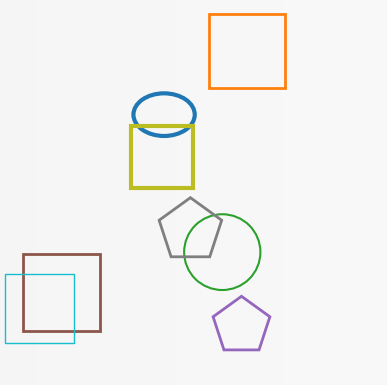[{"shape": "oval", "thickness": 3, "radius": 0.4, "center": [0.423, 0.702]}, {"shape": "square", "thickness": 2, "radius": 0.49, "center": [0.638, 0.867]}, {"shape": "circle", "thickness": 1.5, "radius": 0.49, "center": [0.574, 0.345]}, {"shape": "pentagon", "thickness": 2, "radius": 0.38, "center": [0.623, 0.153]}, {"shape": "square", "thickness": 2, "radius": 0.5, "center": [0.157, 0.24]}, {"shape": "pentagon", "thickness": 2, "radius": 0.42, "center": [0.491, 0.402]}, {"shape": "square", "thickness": 3, "radius": 0.4, "center": [0.418, 0.593]}, {"shape": "square", "thickness": 1, "radius": 0.45, "center": [0.102, 0.199]}]